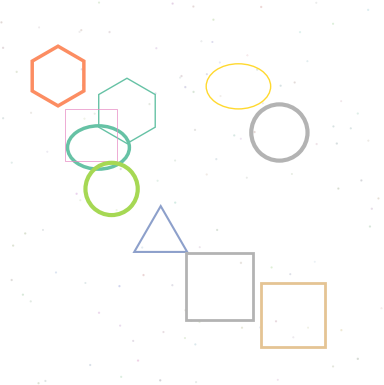[{"shape": "hexagon", "thickness": 1, "radius": 0.42, "center": [0.33, 0.712]}, {"shape": "oval", "thickness": 2.5, "radius": 0.4, "center": [0.256, 0.617]}, {"shape": "hexagon", "thickness": 2.5, "radius": 0.39, "center": [0.151, 0.803]}, {"shape": "triangle", "thickness": 1.5, "radius": 0.4, "center": [0.417, 0.385]}, {"shape": "square", "thickness": 0.5, "radius": 0.34, "center": [0.238, 0.649]}, {"shape": "circle", "thickness": 3, "radius": 0.34, "center": [0.29, 0.509]}, {"shape": "oval", "thickness": 1, "radius": 0.42, "center": [0.619, 0.776]}, {"shape": "square", "thickness": 2, "radius": 0.42, "center": [0.76, 0.181]}, {"shape": "square", "thickness": 2, "radius": 0.44, "center": [0.57, 0.256]}, {"shape": "circle", "thickness": 3, "radius": 0.37, "center": [0.726, 0.656]}]